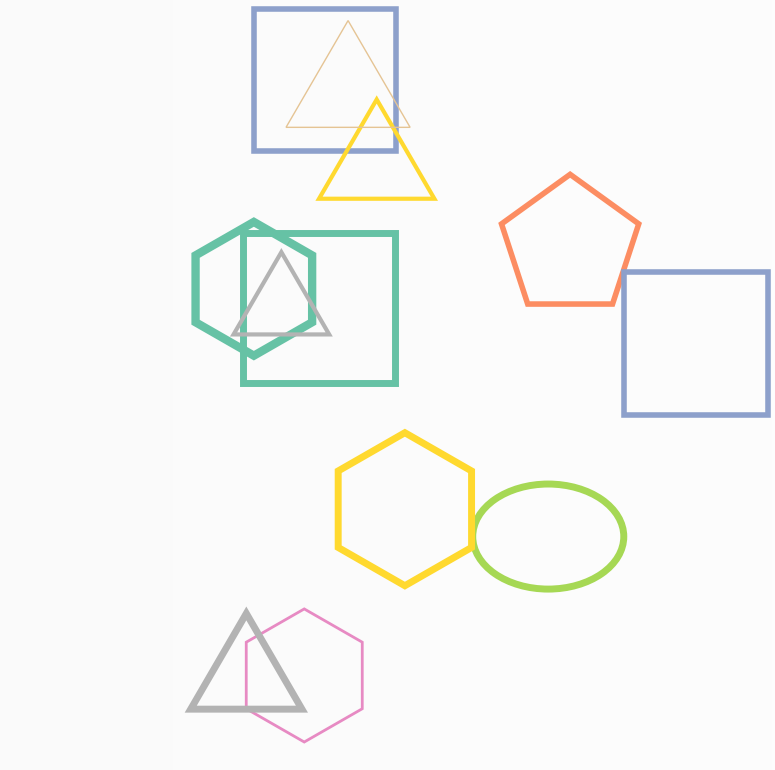[{"shape": "square", "thickness": 2.5, "radius": 0.49, "center": [0.411, 0.6]}, {"shape": "hexagon", "thickness": 3, "radius": 0.43, "center": [0.328, 0.625]}, {"shape": "pentagon", "thickness": 2, "radius": 0.47, "center": [0.736, 0.68]}, {"shape": "square", "thickness": 2, "radius": 0.46, "center": [0.898, 0.554]}, {"shape": "square", "thickness": 2, "radius": 0.46, "center": [0.42, 0.896]}, {"shape": "hexagon", "thickness": 1, "radius": 0.43, "center": [0.393, 0.123]}, {"shape": "oval", "thickness": 2.5, "radius": 0.49, "center": [0.707, 0.303]}, {"shape": "triangle", "thickness": 1.5, "radius": 0.43, "center": [0.486, 0.785]}, {"shape": "hexagon", "thickness": 2.5, "radius": 0.5, "center": [0.522, 0.339]}, {"shape": "triangle", "thickness": 0.5, "radius": 0.46, "center": [0.449, 0.881]}, {"shape": "triangle", "thickness": 1.5, "radius": 0.36, "center": [0.363, 0.601]}, {"shape": "triangle", "thickness": 2.5, "radius": 0.41, "center": [0.318, 0.12]}]